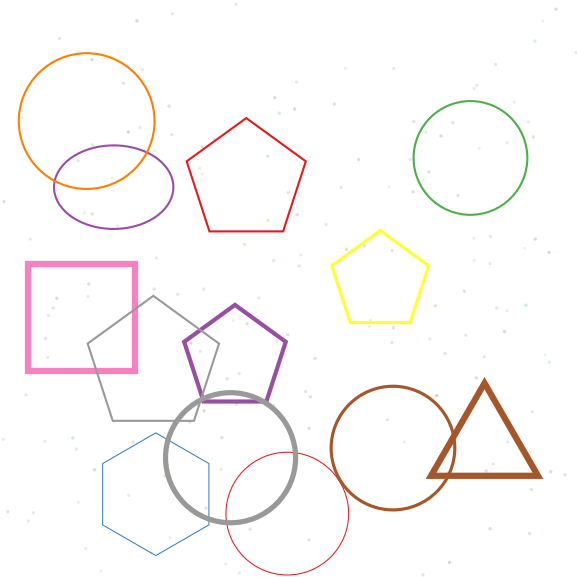[{"shape": "pentagon", "thickness": 1, "radius": 0.54, "center": [0.426, 0.686]}, {"shape": "circle", "thickness": 0.5, "radius": 0.53, "center": [0.498, 0.11]}, {"shape": "hexagon", "thickness": 0.5, "radius": 0.53, "center": [0.27, 0.143]}, {"shape": "circle", "thickness": 1, "radius": 0.49, "center": [0.815, 0.726]}, {"shape": "oval", "thickness": 1, "radius": 0.52, "center": [0.197, 0.675]}, {"shape": "pentagon", "thickness": 2, "radius": 0.46, "center": [0.407, 0.379]}, {"shape": "circle", "thickness": 1, "radius": 0.59, "center": [0.15, 0.789]}, {"shape": "pentagon", "thickness": 1.5, "radius": 0.44, "center": [0.658, 0.512]}, {"shape": "triangle", "thickness": 3, "radius": 0.53, "center": [0.839, 0.229]}, {"shape": "circle", "thickness": 1.5, "radius": 0.54, "center": [0.68, 0.223]}, {"shape": "square", "thickness": 3, "radius": 0.46, "center": [0.142, 0.449]}, {"shape": "pentagon", "thickness": 1, "radius": 0.6, "center": [0.266, 0.367]}, {"shape": "circle", "thickness": 2.5, "radius": 0.56, "center": [0.399, 0.207]}]